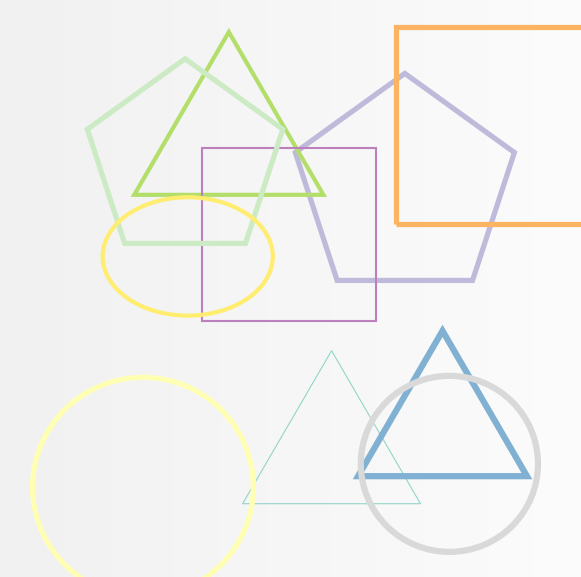[{"shape": "triangle", "thickness": 0.5, "radius": 0.88, "center": [0.57, 0.215]}, {"shape": "circle", "thickness": 2.5, "radius": 0.95, "center": [0.246, 0.156]}, {"shape": "pentagon", "thickness": 2.5, "radius": 0.99, "center": [0.696, 0.674]}, {"shape": "triangle", "thickness": 3, "radius": 0.84, "center": [0.761, 0.258]}, {"shape": "square", "thickness": 2.5, "radius": 0.85, "center": [0.852, 0.782]}, {"shape": "triangle", "thickness": 2, "radius": 0.94, "center": [0.394, 0.756]}, {"shape": "circle", "thickness": 3, "radius": 0.76, "center": [0.773, 0.196]}, {"shape": "square", "thickness": 1, "radius": 0.75, "center": [0.497, 0.593]}, {"shape": "pentagon", "thickness": 2.5, "radius": 0.88, "center": [0.318, 0.721]}, {"shape": "oval", "thickness": 2, "radius": 0.73, "center": [0.323, 0.555]}]